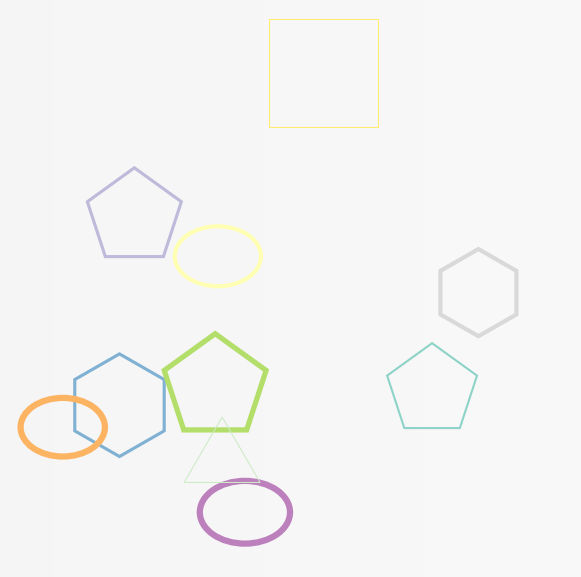[{"shape": "pentagon", "thickness": 1, "radius": 0.41, "center": [0.743, 0.324]}, {"shape": "oval", "thickness": 2, "radius": 0.37, "center": [0.375, 0.555]}, {"shape": "pentagon", "thickness": 1.5, "radius": 0.42, "center": [0.231, 0.624]}, {"shape": "hexagon", "thickness": 1.5, "radius": 0.44, "center": [0.206, 0.297]}, {"shape": "oval", "thickness": 3, "radius": 0.36, "center": [0.108, 0.259]}, {"shape": "pentagon", "thickness": 2.5, "radius": 0.46, "center": [0.37, 0.329]}, {"shape": "hexagon", "thickness": 2, "radius": 0.38, "center": [0.823, 0.492]}, {"shape": "oval", "thickness": 3, "radius": 0.39, "center": [0.421, 0.112]}, {"shape": "triangle", "thickness": 0.5, "radius": 0.38, "center": [0.382, 0.201]}, {"shape": "square", "thickness": 0.5, "radius": 0.47, "center": [0.557, 0.872]}]